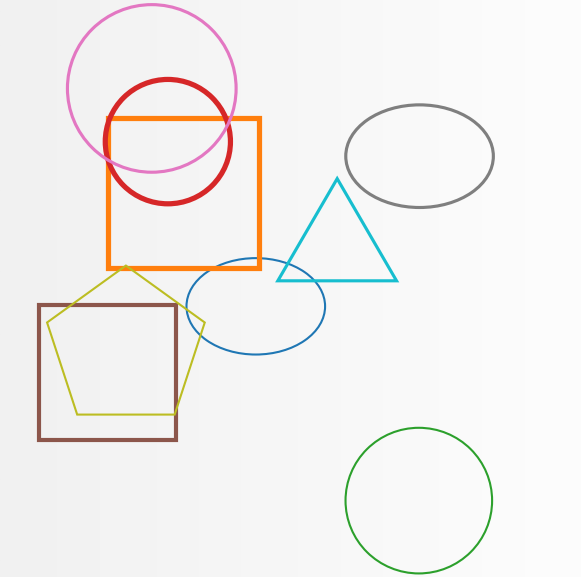[{"shape": "oval", "thickness": 1, "radius": 0.6, "center": [0.44, 0.469]}, {"shape": "square", "thickness": 2.5, "radius": 0.65, "center": [0.316, 0.665]}, {"shape": "circle", "thickness": 1, "radius": 0.63, "center": [0.721, 0.132]}, {"shape": "circle", "thickness": 2.5, "radius": 0.54, "center": [0.289, 0.754]}, {"shape": "square", "thickness": 2, "radius": 0.59, "center": [0.185, 0.354]}, {"shape": "circle", "thickness": 1.5, "radius": 0.73, "center": [0.261, 0.846]}, {"shape": "oval", "thickness": 1.5, "radius": 0.63, "center": [0.722, 0.729]}, {"shape": "pentagon", "thickness": 1, "radius": 0.71, "center": [0.217, 0.397]}, {"shape": "triangle", "thickness": 1.5, "radius": 0.59, "center": [0.58, 0.572]}]